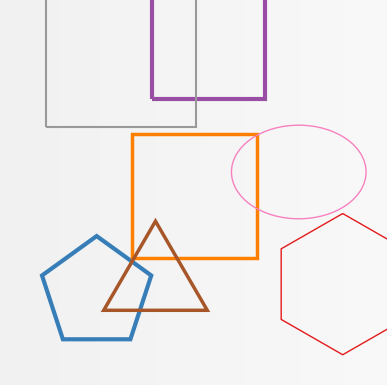[{"shape": "hexagon", "thickness": 1, "radius": 0.92, "center": [0.884, 0.262]}, {"shape": "pentagon", "thickness": 3, "radius": 0.74, "center": [0.249, 0.239]}, {"shape": "square", "thickness": 3, "radius": 0.73, "center": [0.539, 0.89]}, {"shape": "square", "thickness": 2.5, "radius": 0.81, "center": [0.501, 0.491]}, {"shape": "triangle", "thickness": 2.5, "radius": 0.77, "center": [0.401, 0.271]}, {"shape": "oval", "thickness": 1, "radius": 0.87, "center": [0.771, 0.553]}, {"shape": "square", "thickness": 1.5, "radius": 0.97, "center": [0.312, 0.863]}]